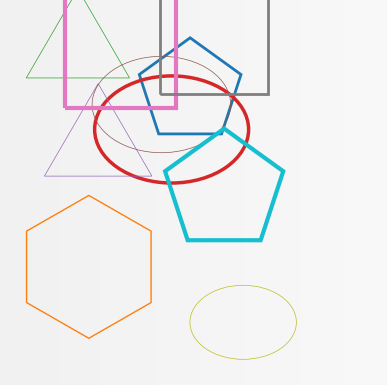[{"shape": "pentagon", "thickness": 2, "radius": 0.69, "center": [0.491, 0.764]}, {"shape": "hexagon", "thickness": 1, "radius": 0.93, "center": [0.229, 0.307]}, {"shape": "triangle", "thickness": 0.5, "radius": 0.77, "center": [0.201, 0.874]}, {"shape": "oval", "thickness": 2.5, "radius": 0.99, "center": [0.443, 0.664]}, {"shape": "triangle", "thickness": 0.5, "radius": 0.8, "center": [0.253, 0.623]}, {"shape": "oval", "thickness": 0.5, "radius": 0.89, "center": [0.417, 0.729]}, {"shape": "square", "thickness": 3, "radius": 0.71, "center": [0.311, 0.863]}, {"shape": "square", "thickness": 2, "radius": 0.7, "center": [0.553, 0.895]}, {"shape": "oval", "thickness": 0.5, "radius": 0.69, "center": [0.628, 0.163]}, {"shape": "pentagon", "thickness": 3, "radius": 0.8, "center": [0.578, 0.506]}]